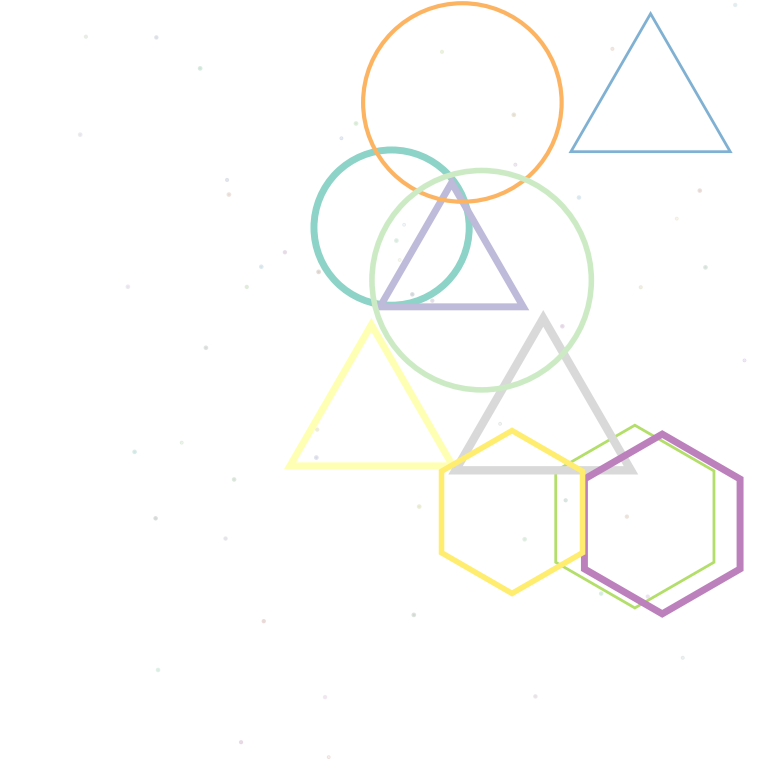[{"shape": "circle", "thickness": 2.5, "radius": 0.5, "center": [0.509, 0.704]}, {"shape": "triangle", "thickness": 2.5, "radius": 0.61, "center": [0.482, 0.456]}, {"shape": "triangle", "thickness": 2.5, "radius": 0.54, "center": [0.586, 0.655]}, {"shape": "triangle", "thickness": 1, "radius": 0.6, "center": [0.845, 0.863]}, {"shape": "circle", "thickness": 1.5, "radius": 0.64, "center": [0.6, 0.867]}, {"shape": "hexagon", "thickness": 1, "radius": 0.59, "center": [0.824, 0.329]}, {"shape": "triangle", "thickness": 3, "radius": 0.66, "center": [0.706, 0.455]}, {"shape": "hexagon", "thickness": 2.5, "radius": 0.58, "center": [0.86, 0.32]}, {"shape": "circle", "thickness": 2, "radius": 0.71, "center": [0.626, 0.636]}, {"shape": "hexagon", "thickness": 2, "radius": 0.53, "center": [0.665, 0.335]}]